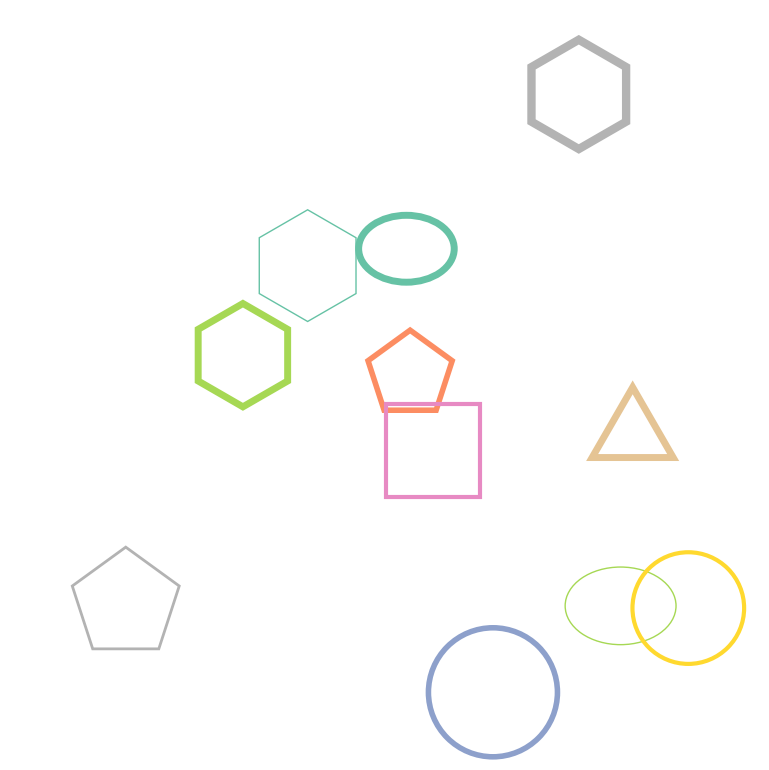[{"shape": "hexagon", "thickness": 0.5, "radius": 0.36, "center": [0.4, 0.655]}, {"shape": "oval", "thickness": 2.5, "radius": 0.31, "center": [0.528, 0.677]}, {"shape": "pentagon", "thickness": 2, "radius": 0.29, "center": [0.533, 0.514]}, {"shape": "circle", "thickness": 2, "radius": 0.42, "center": [0.64, 0.101]}, {"shape": "square", "thickness": 1.5, "radius": 0.3, "center": [0.562, 0.415]}, {"shape": "oval", "thickness": 0.5, "radius": 0.36, "center": [0.806, 0.213]}, {"shape": "hexagon", "thickness": 2.5, "radius": 0.34, "center": [0.315, 0.539]}, {"shape": "circle", "thickness": 1.5, "radius": 0.36, "center": [0.894, 0.21]}, {"shape": "triangle", "thickness": 2.5, "radius": 0.3, "center": [0.822, 0.436]}, {"shape": "hexagon", "thickness": 3, "radius": 0.35, "center": [0.752, 0.877]}, {"shape": "pentagon", "thickness": 1, "radius": 0.37, "center": [0.163, 0.216]}]